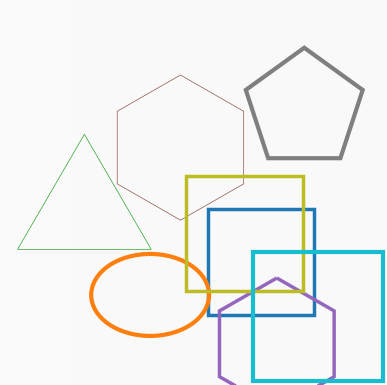[{"shape": "square", "thickness": 2.5, "radius": 0.69, "center": [0.673, 0.32]}, {"shape": "oval", "thickness": 3, "radius": 0.76, "center": [0.387, 0.234]}, {"shape": "triangle", "thickness": 0.5, "radius": 1.0, "center": [0.218, 0.452]}, {"shape": "hexagon", "thickness": 2.5, "radius": 0.85, "center": [0.714, 0.107]}, {"shape": "hexagon", "thickness": 0.5, "radius": 0.94, "center": [0.466, 0.617]}, {"shape": "pentagon", "thickness": 3, "radius": 0.79, "center": [0.785, 0.717]}, {"shape": "square", "thickness": 2.5, "radius": 0.75, "center": [0.631, 0.394]}, {"shape": "square", "thickness": 3, "radius": 0.84, "center": [0.821, 0.178]}]